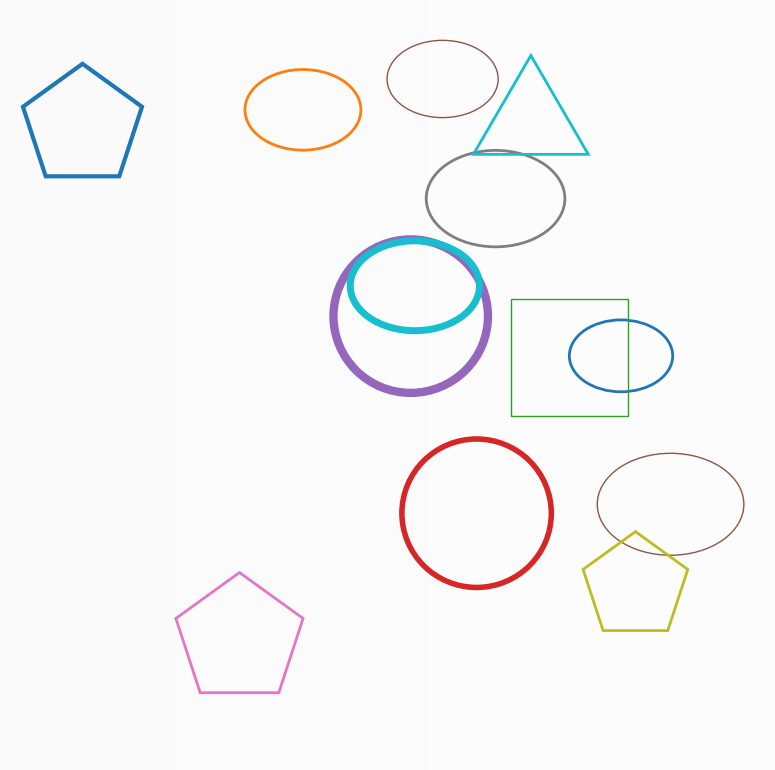[{"shape": "pentagon", "thickness": 1.5, "radius": 0.4, "center": [0.106, 0.836]}, {"shape": "oval", "thickness": 1, "radius": 0.33, "center": [0.801, 0.538]}, {"shape": "oval", "thickness": 1, "radius": 0.37, "center": [0.391, 0.857]}, {"shape": "square", "thickness": 0.5, "radius": 0.38, "center": [0.735, 0.536]}, {"shape": "circle", "thickness": 2, "radius": 0.48, "center": [0.615, 0.333]}, {"shape": "circle", "thickness": 3, "radius": 0.5, "center": [0.53, 0.589]}, {"shape": "oval", "thickness": 0.5, "radius": 0.47, "center": [0.865, 0.345]}, {"shape": "oval", "thickness": 0.5, "radius": 0.36, "center": [0.571, 0.897]}, {"shape": "pentagon", "thickness": 1, "radius": 0.43, "center": [0.309, 0.17]}, {"shape": "oval", "thickness": 1, "radius": 0.45, "center": [0.639, 0.742]}, {"shape": "pentagon", "thickness": 1, "radius": 0.36, "center": [0.82, 0.239]}, {"shape": "triangle", "thickness": 1, "radius": 0.43, "center": [0.685, 0.842]}, {"shape": "oval", "thickness": 2.5, "radius": 0.42, "center": [0.535, 0.629]}]